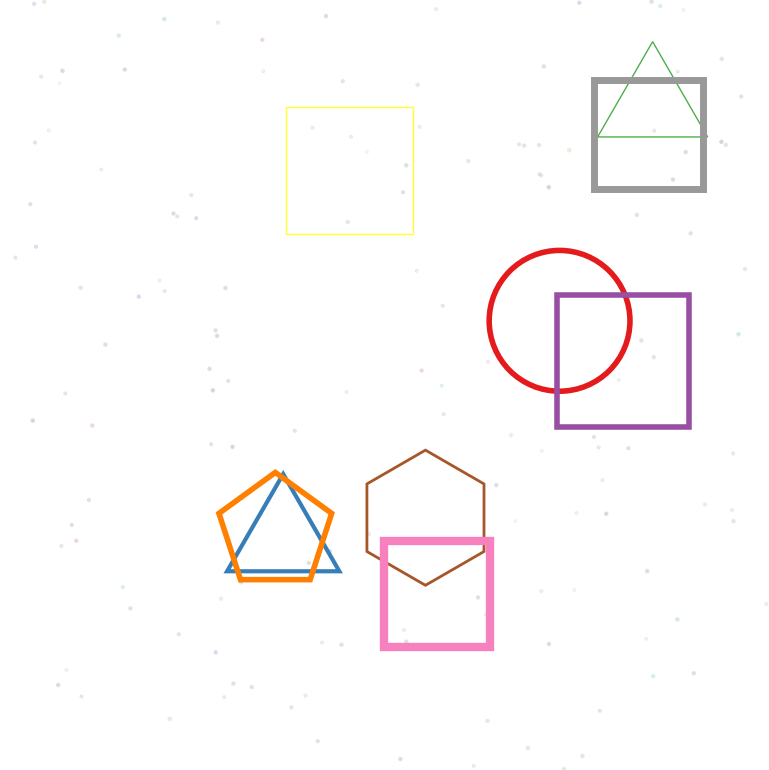[{"shape": "circle", "thickness": 2, "radius": 0.46, "center": [0.727, 0.583]}, {"shape": "triangle", "thickness": 1.5, "radius": 0.42, "center": [0.368, 0.3]}, {"shape": "triangle", "thickness": 0.5, "radius": 0.41, "center": [0.848, 0.863]}, {"shape": "square", "thickness": 2, "radius": 0.43, "center": [0.809, 0.531]}, {"shape": "pentagon", "thickness": 2, "radius": 0.38, "center": [0.358, 0.309]}, {"shape": "square", "thickness": 0.5, "radius": 0.41, "center": [0.454, 0.778]}, {"shape": "hexagon", "thickness": 1, "radius": 0.44, "center": [0.553, 0.328]}, {"shape": "square", "thickness": 3, "radius": 0.34, "center": [0.567, 0.228]}, {"shape": "square", "thickness": 2.5, "radius": 0.35, "center": [0.842, 0.825]}]